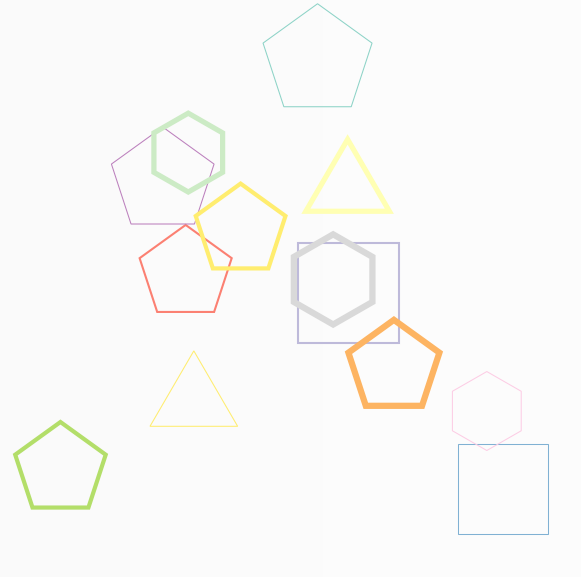[{"shape": "pentagon", "thickness": 0.5, "radius": 0.49, "center": [0.546, 0.894]}, {"shape": "triangle", "thickness": 2.5, "radius": 0.41, "center": [0.598, 0.675]}, {"shape": "square", "thickness": 1, "radius": 0.43, "center": [0.599, 0.491]}, {"shape": "pentagon", "thickness": 1, "radius": 0.42, "center": [0.319, 0.526]}, {"shape": "square", "thickness": 0.5, "radius": 0.39, "center": [0.865, 0.153]}, {"shape": "pentagon", "thickness": 3, "radius": 0.41, "center": [0.678, 0.363]}, {"shape": "pentagon", "thickness": 2, "radius": 0.41, "center": [0.104, 0.186]}, {"shape": "hexagon", "thickness": 0.5, "radius": 0.34, "center": [0.838, 0.287]}, {"shape": "hexagon", "thickness": 3, "radius": 0.39, "center": [0.573, 0.515]}, {"shape": "pentagon", "thickness": 0.5, "radius": 0.46, "center": [0.28, 0.686]}, {"shape": "hexagon", "thickness": 2.5, "radius": 0.34, "center": [0.324, 0.735]}, {"shape": "triangle", "thickness": 0.5, "radius": 0.44, "center": [0.333, 0.304]}, {"shape": "pentagon", "thickness": 2, "radius": 0.41, "center": [0.414, 0.6]}]